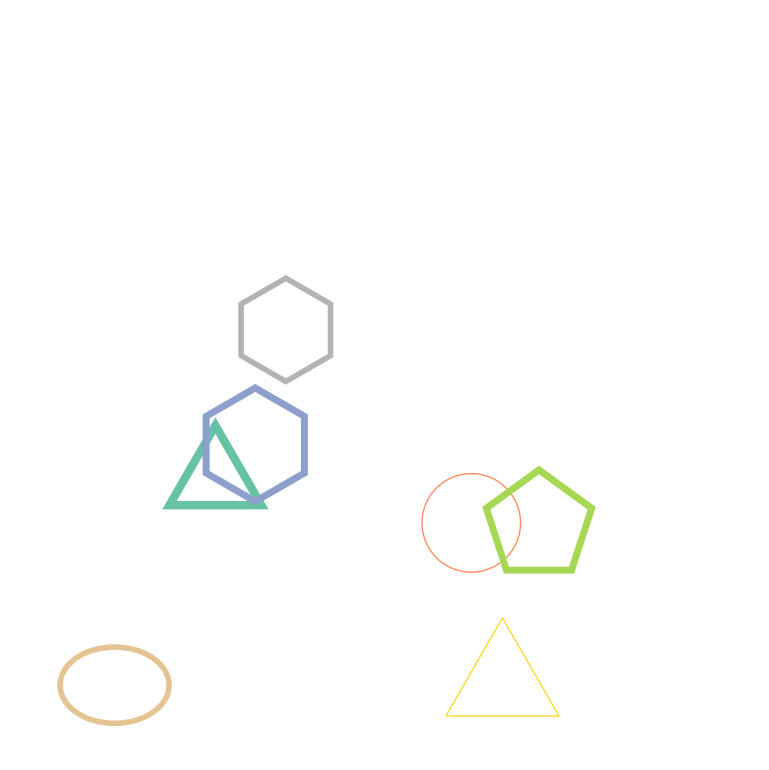[{"shape": "triangle", "thickness": 3, "radius": 0.34, "center": [0.28, 0.378]}, {"shape": "circle", "thickness": 0.5, "radius": 0.32, "center": [0.612, 0.321]}, {"shape": "hexagon", "thickness": 2.5, "radius": 0.37, "center": [0.332, 0.422]}, {"shape": "pentagon", "thickness": 2.5, "radius": 0.36, "center": [0.7, 0.318]}, {"shape": "triangle", "thickness": 0.5, "radius": 0.42, "center": [0.653, 0.113]}, {"shape": "oval", "thickness": 2, "radius": 0.35, "center": [0.149, 0.11]}, {"shape": "hexagon", "thickness": 2, "radius": 0.34, "center": [0.371, 0.572]}]